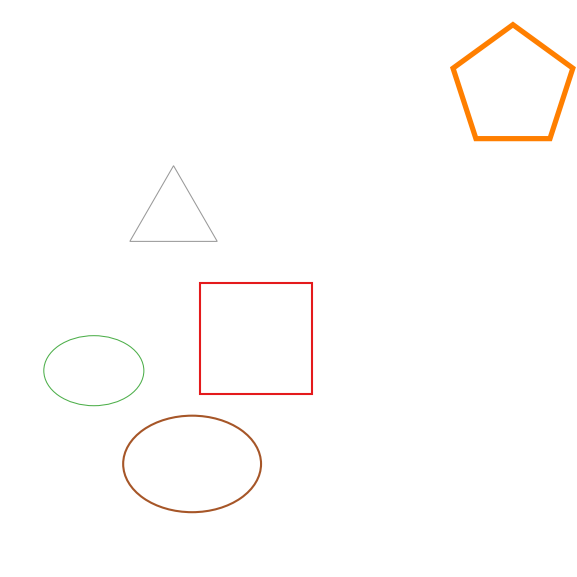[{"shape": "square", "thickness": 1, "radius": 0.48, "center": [0.443, 0.413]}, {"shape": "oval", "thickness": 0.5, "radius": 0.43, "center": [0.162, 0.357]}, {"shape": "pentagon", "thickness": 2.5, "radius": 0.55, "center": [0.888, 0.847]}, {"shape": "oval", "thickness": 1, "radius": 0.6, "center": [0.333, 0.196]}, {"shape": "triangle", "thickness": 0.5, "radius": 0.44, "center": [0.3, 0.625]}]